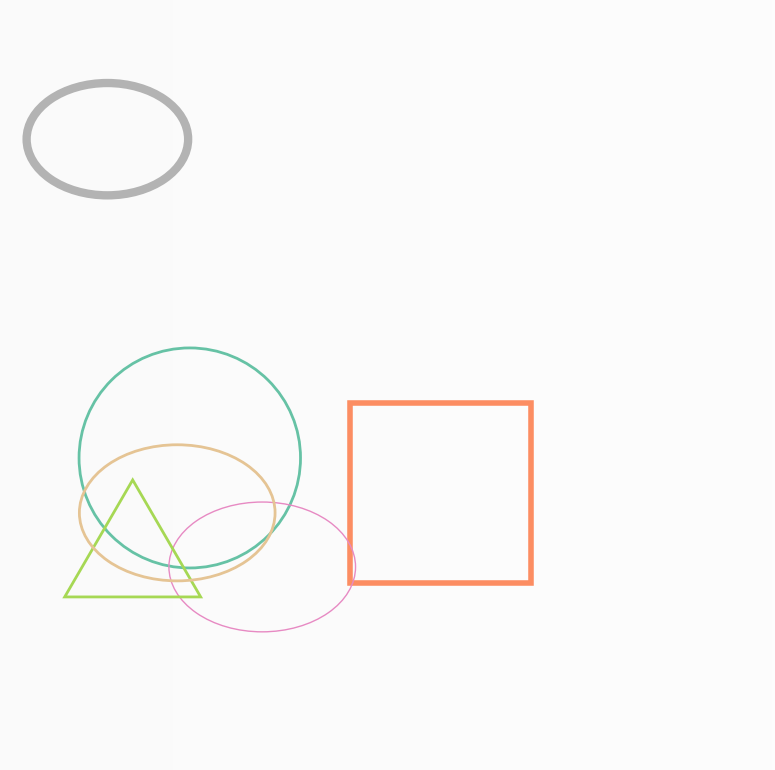[{"shape": "circle", "thickness": 1, "radius": 0.71, "center": [0.245, 0.405]}, {"shape": "square", "thickness": 2, "radius": 0.58, "center": [0.568, 0.36]}, {"shape": "oval", "thickness": 0.5, "radius": 0.6, "center": [0.338, 0.264]}, {"shape": "triangle", "thickness": 1, "radius": 0.51, "center": [0.171, 0.275]}, {"shape": "oval", "thickness": 1, "radius": 0.63, "center": [0.229, 0.334]}, {"shape": "oval", "thickness": 3, "radius": 0.52, "center": [0.139, 0.819]}]